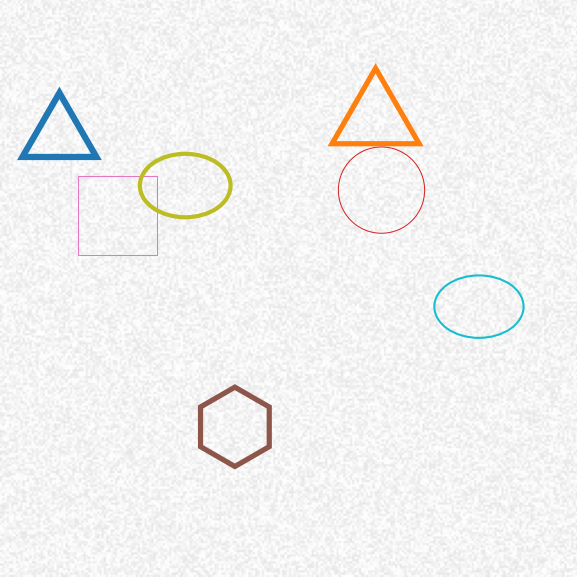[{"shape": "triangle", "thickness": 3, "radius": 0.37, "center": [0.103, 0.764]}, {"shape": "triangle", "thickness": 2.5, "radius": 0.44, "center": [0.65, 0.794]}, {"shape": "circle", "thickness": 0.5, "radius": 0.37, "center": [0.661, 0.67]}, {"shape": "hexagon", "thickness": 2.5, "radius": 0.34, "center": [0.407, 0.26]}, {"shape": "square", "thickness": 0.5, "radius": 0.34, "center": [0.203, 0.625]}, {"shape": "oval", "thickness": 2, "radius": 0.39, "center": [0.321, 0.678]}, {"shape": "oval", "thickness": 1, "radius": 0.39, "center": [0.829, 0.468]}]